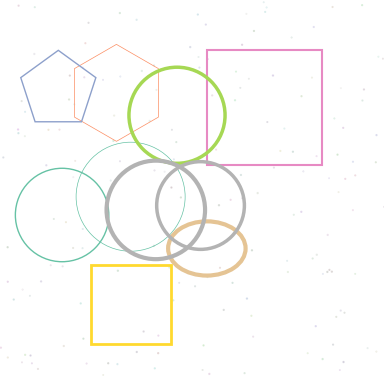[{"shape": "circle", "thickness": 1, "radius": 0.61, "center": [0.161, 0.442]}, {"shape": "circle", "thickness": 0.5, "radius": 0.71, "center": [0.339, 0.489]}, {"shape": "hexagon", "thickness": 0.5, "radius": 0.63, "center": [0.302, 0.759]}, {"shape": "pentagon", "thickness": 1, "radius": 0.51, "center": [0.151, 0.767]}, {"shape": "square", "thickness": 1.5, "radius": 0.74, "center": [0.687, 0.721]}, {"shape": "circle", "thickness": 2.5, "radius": 0.62, "center": [0.46, 0.701]}, {"shape": "square", "thickness": 2, "radius": 0.52, "center": [0.34, 0.21]}, {"shape": "oval", "thickness": 3, "radius": 0.5, "center": [0.537, 0.355]}, {"shape": "circle", "thickness": 3, "radius": 0.64, "center": [0.405, 0.455]}, {"shape": "circle", "thickness": 2.5, "radius": 0.57, "center": [0.521, 0.466]}]